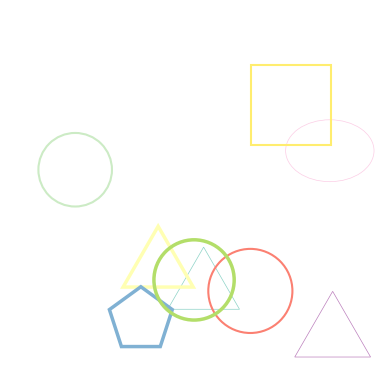[{"shape": "triangle", "thickness": 0.5, "radius": 0.54, "center": [0.529, 0.251]}, {"shape": "triangle", "thickness": 2.5, "radius": 0.53, "center": [0.411, 0.307]}, {"shape": "circle", "thickness": 1.5, "radius": 0.55, "center": [0.65, 0.244]}, {"shape": "pentagon", "thickness": 2.5, "radius": 0.43, "center": [0.366, 0.169]}, {"shape": "circle", "thickness": 2.5, "radius": 0.52, "center": [0.504, 0.273]}, {"shape": "oval", "thickness": 0.5, "radius": 0.57, "center": [0.857, 0.609]}, {"shape": "triangle", "thickness": 0.5, "radius": 0.57, "center": [0.864, 0.13]}, {"shape": "circle", "thickness": 1.5, "radius": 0.48, "center": [0.195, 0.559]}, {"shape": "square", "thickness": 1.5, "radius": 0.52, "center": [0.755, 0.728]}]